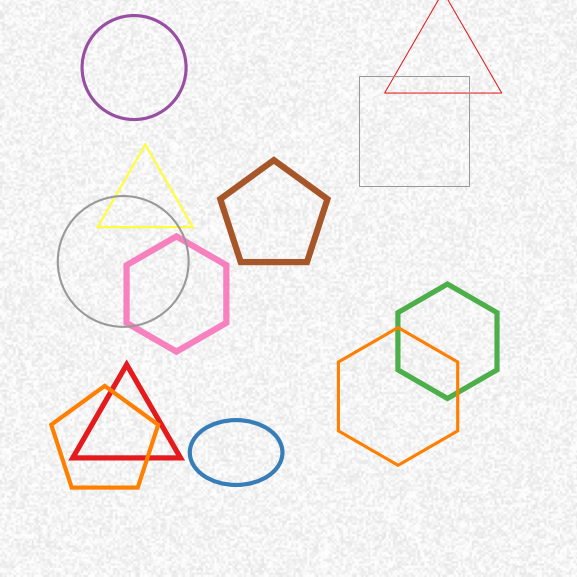[{"shape": "triangle", "thickness": 2.5, "radius": 0.54, "center": [0.219, 0.26]}, {"shape": "triangle", "thickness": 0.5, "radius": 0.59, "center": [0.767, 0.897]}, {"shape": "oval", "thickness": 2, "radius": 0.4, "center": [0.409, 0.216]}, {"shape": "hexagon", "thickness": 2.5, "radius": 0.5, "center": [0.775, 0.408]}, {"shape": "circle", "thickness": 1.5, "radius": 0.45, "center": [0.232, 0.882]}, {"shape": "pentagon", "thickness": 2, "radius": 0.49, "center": [0.181, 0.234]}, {"shape": "hexagon", "thickness": 1.5, "radius": 0.6, "center": [0.689, 0.313]}, {"shape": "triangle", "thickness": 1, "radius": 0.48, "center": [0.251, 0.653]}, {"shape": "pentagon", "thickness": 3, "radius": 0.49, "center": [0.474, 0.624]}, {"shape": "hexagon", "thickness": 3, "radius": 0.5, "center": [0.306, 0.49]}, {"shape": "circle", "thickness": 1, "radius": 0.57, "center": [0.213, 0.546]}, {"shape": "square", "thickness": 0.5, "radius": 0.48, "center": [0.717, 0.772]}]